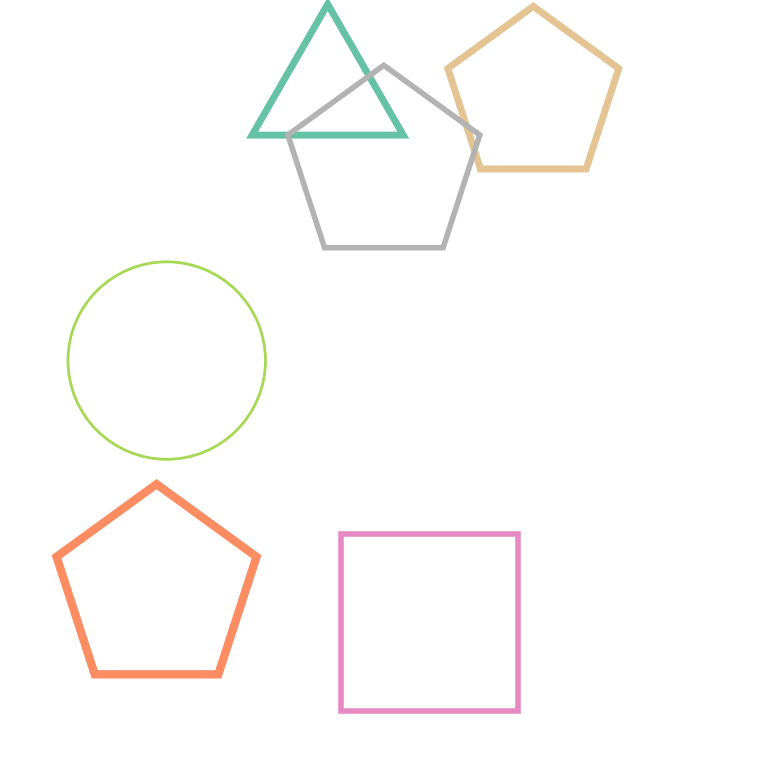[{"shape": "triangle", "thickness": 2.5, "radius": 0.57, "center": [0.426, 0.881]}, {"shape": "pentagon", "thickness": 3, "radius": 0.68, "center": [0.203, 0.235]}, {"shape": "square", "thickness": 2, "radius": 0.57, "center": [0.558, 0.191]}, {"shape": "circle", "thickness": 1, "radius": 0.64, "center": [0.217, 0.532]}, {"shape": "pentagon", "thickness": 2.5, "radius": 0.58, "center": [0.693, 0.875]}, {"shape": "pentagon", "thickness": 2, "radius": 0.65, "center": [0.498, 0.784]}]